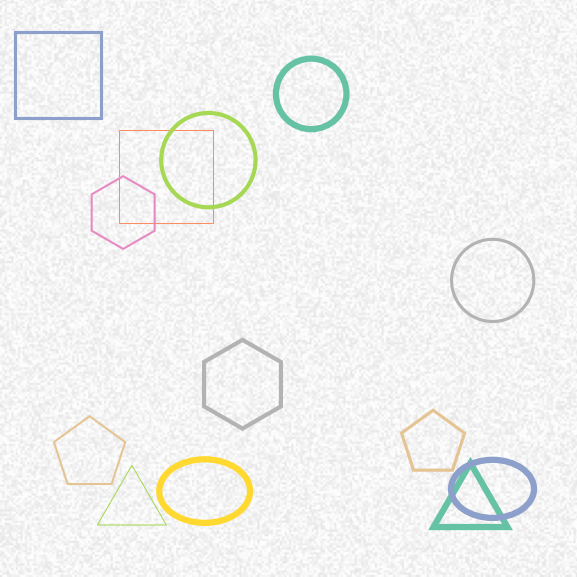[{"shape": "triangle", "thickness": 3, "radius": 0.37, "center": [0.815, 0.123]}, {"shape": "circle", "thickness": 3, "radius": 0.31, "center": [0.539, 0.837]}, {"shape": "square", "thickness": 0.5, "radius": 0.41, "center": [0.288, 0.693]}, {"shape": "square", "thickness": 1.5, "radius": 0.37, "center": [0.101, 0.869]}, {"shape": "oval", "thickness": 3, "radius": 0.36, "center": [0.853, 0.153]}, {"shape": "hexagon", "thickness": 1, "radius": 0.31, "center": [0.213, 0.631]}, {"shape": "triangle", "thickness": 0.5, "radius": 0.34, "center": [0.228, 0.125]}, {"shape": "circle", "thickness": 2, "radius": 0.41, "center": [0.361, 0.722]}, {"shape": "oval", "thickness": 3, "radius": 0.39, "center": [0.354, 0.149]}, {"shape": "pentagon", "thickness": 1.5, "radius": 0.29, "center": [0.75, 0.231]}, {"shape": "pentagon", "thickness": 1, "radius": 0.32, "center": [0.155, 0.214]}, {"shape": "circle", "thickness": 1.5, "radius": 0.36, "center": [0.853, 0.514]}, {"shape": "hexagon", "thickness": 2, "radius": 0.38, "center": [0.42, 0.334]}]